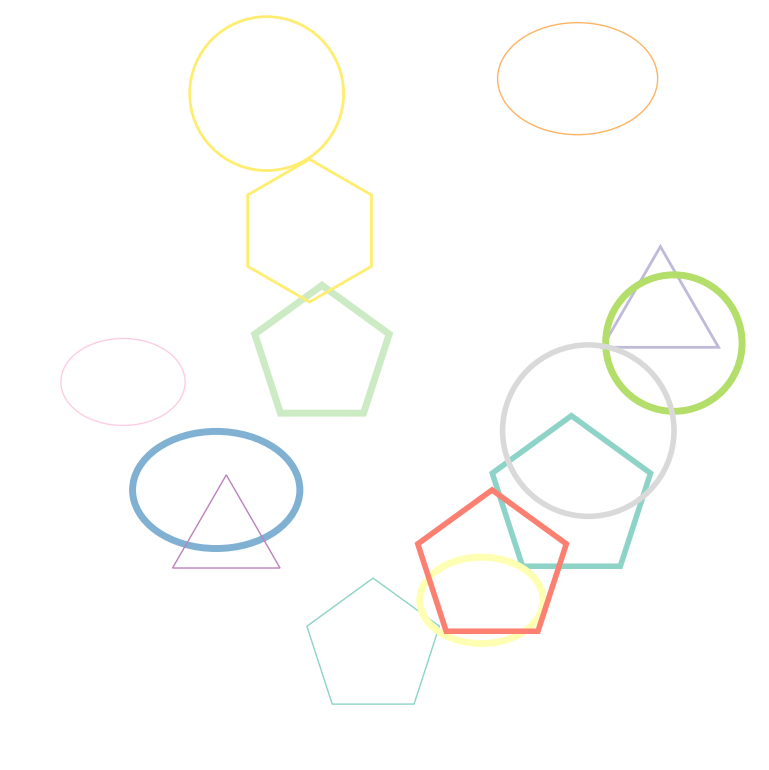[{"shape": "pentagon", "thickness": 2, "radius": 0.54, "center": [0.742, 0.352]}, {"shape": "pentagon", "thickness": 0.5, "radius": 0.45, "center": [0.485, 0.159]}, {"shape": "oval", "thickness": 2.5, "radius": 0.4, "center": [0.625, 0.22]}, {"shape": "triangle", "thickness": 1, "radius": 0.44, "center": [0.858, 0.593]}, {"shape": "pentagon", "thickness": 2, "radius": 0.51, "center": [0.639, 0.262]}, {"shape": "oval", "thickness": 2.5, "radius": 0.54, "center": [0.281, 0.364]}, {"shape": "oval", "thickness": 0.5, "radius": 0.52, "center": [0.75, 0.898]}, {"shape": "circle", "thickness": 2.5, "radius": 0.44, "center": [0.875, 0.554]}, {"shape": "oval", "thickness": 0.5, "radius": 0.4, "center": [0.16, 0.504]}, {"shape": "circle", "thickness": 2, "radius": 0.56, "center": [0.764, 0.441]}, {"shape": "triangle", "thickness": 0.5, "radius": 0.4, "center": [0.294, 0.303]}, {"shape": "pentagon", "thickness": 2.5, "radius": 0.46, "center": [0.418, 0.538]}, {"shape": "circle", "thickness": 1, "radius": 0.5, "center": [0.346, 0.878]}, {"shape": "hexagon", "thickness": 1, "radius": 0.46, "center": [0.402, 0.7]}]